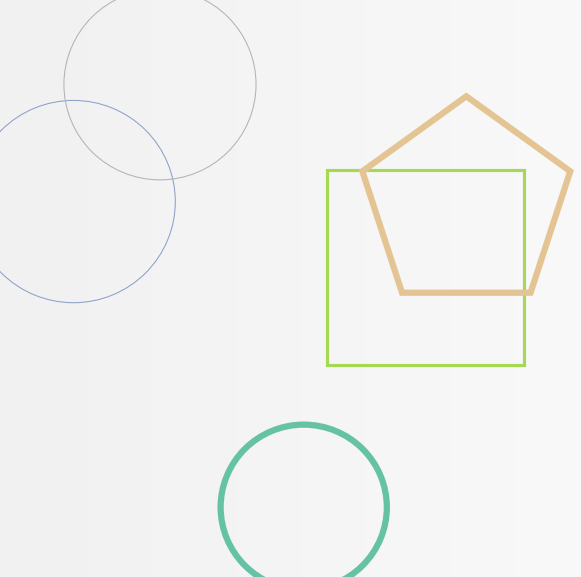[{"shape": "circle", "thickness": 3, "radius": 0.71, "center": [0.523, 0.121]}, {"shape": "circle", "thickness": 0.5, "radius": 0.88, "center": [0.126, 0.65]}, {"shape": "square", "thickness": 1.5, "radius": 0.85, "center": [0.732, 0.536]}, {"shape": "pentagon", "thickness": 3, "radius": 0.94, "center": [0.802, 0.644]}, {"shape": "circle", "thickness": 0.5, "radius": 0.83, "center": [0.275, 0.853]}]